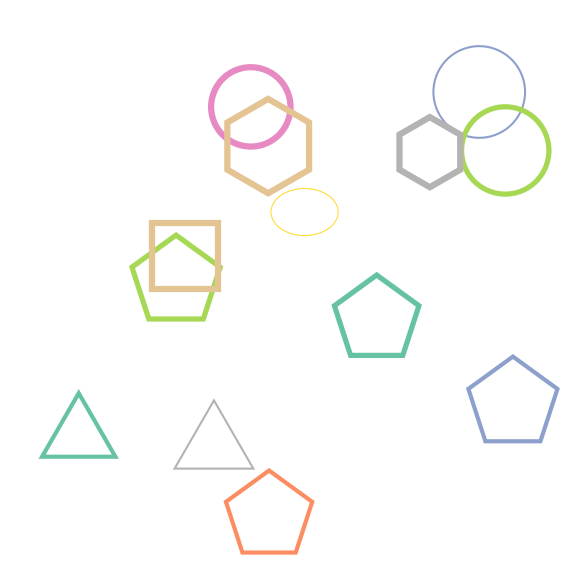[{"shape": "triangle", "thickness": 2, "radius": 0.37, "center": [0.136, 0.245]}, {"shape": "pentagon", "thickness": 2.5, "radius": 0.38, "center": [0.652, 0.446]}, {"shape": "pentagon", "thickness": 2, "radius": 0.39, "center": [0.466, 0.106]}, {"shape": "pentagon", "thickness": 2, "radius": 0.41, "center": [0.888, 0.301]}, {"shape": "circle", "thickness": 1, "radius": 0.4, "center": [0.83, 0.84]}, {"shape": "circle", "thickness": 3, "radius": 0.34, "center": [0.434, 0.814]}, {"shape": "circle", "thickness": 2.5, "radius": 0.38, "center": [0.875, 0.739]}, {"shape": "pentagon", "thickness": 2.5, "radius": 0.4, "center": [0.305, 0.512]}, {"shape": "oval", "thickness": 0.5, "radius": 0.29, "center": [0.527, 0.632]}, {"shape": "hexagon", "thickness": 3, "radius": 0.41, "center": [0.464, 0.746]}, {"shape": "square", "thickness": 3, "radius": 0.29, "center": [0.32, 0.555]}, {"shape": "hexagon", "thickness": 3, "radius": 0.3, "center": [0.744, 0.736]}, {"shape": "triangle", "thickness": 1, "radius": 0.39, "center": [0.37, 0.227]}]